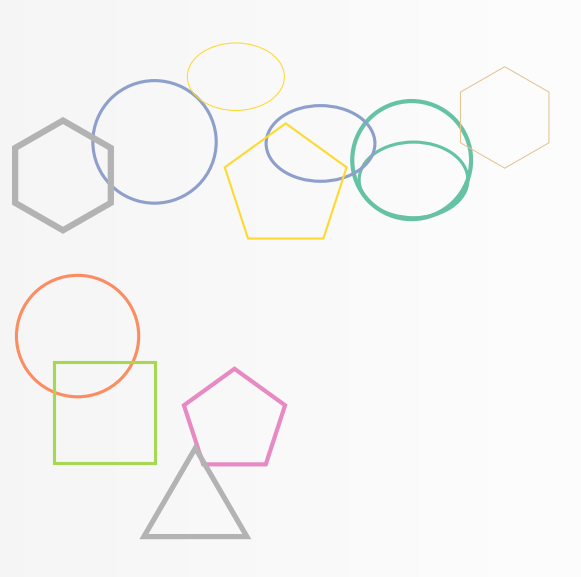[{"shape": "circle", "thickness": 2, "radius": 0.51, "center": [0.708, 0.722]}, {"shape": "oval", "thickness": 1.5, "radius": 0.47, "center": [0.711, 0.688]}, {"shape": "circle", "thickness": 1.5, "radius": 0.53, "center": [0.133, 0.417]}, {"shape": "oval", "thickness": 1.5, "radius": 0.47, "center": [0.551, 0.751]}, {"shape": "circle", "thickness": 1.5, "radius": 0.53, "center": [0.266, 0.753]}, {"shape": "pentagon", "thickness": 2, "radius": 0.46, "center": [0.403, 0.269]}, {"shape": "square", "thickness": 1.5, "radius": 0.44, "center": [0.18, 0.285]}, {"shape": "oval", "thickness": 0.5, "radius": 0.42, "center": [0.406, 0.866]}, {"shape": "pentagon", "thickness": 1, "radius": 0.55, "center": [0.492, 0.675]}, {"shape": "hexagon", "thickness": 0.5, "radius": 0.44, "center": [0.868, 0.796]}, {"shape": "triangle", "thickness": 2.5, "radius": 0.51, "center": [0.336, 0.121]}, {"shape": "hexagon", "thickness": 3, "radius": 0.48, "center": [0.108, 0.695]}]